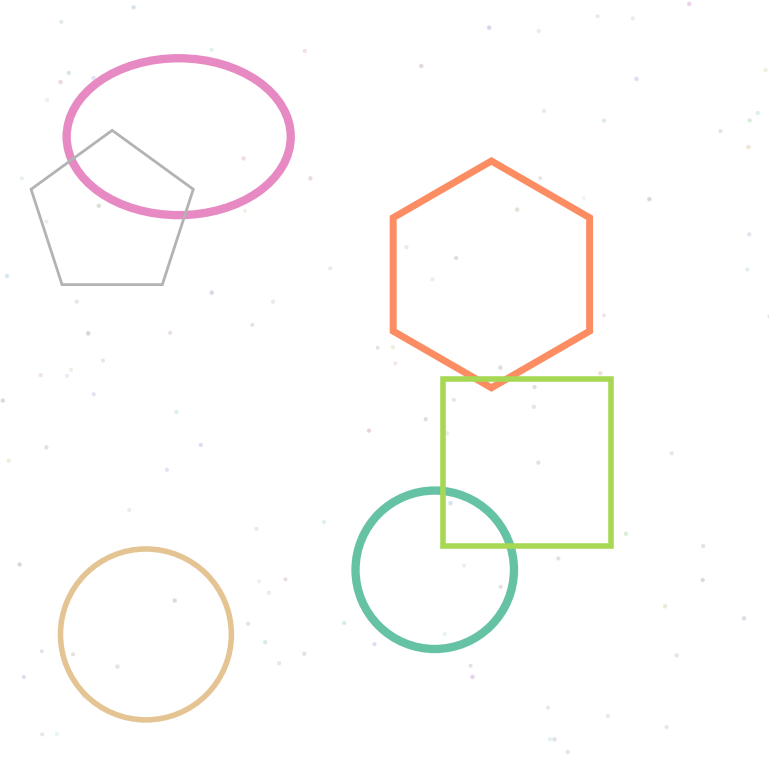[{"shape": "circle", "thickness": 3, "radius": 0.51, "center": [0.565, 0.26]}, {"shape": "hexagon", "thickness": 2.5, "radius": 0.74, "center": [0.638, 0.644]}, {"shape": "oval", "thickness": 3, "radius": 0.73, "center": [0.232, 0.822]}, {"shape": "square", "thickness": 2, "radius": 0.54, "center": [0.684, 0.4]}, {"shape": "circle", "thickness": 2, "radius": 0.55, "center": [0.19, 0.176]}, {"shape": "pentagon", "thickness": 1, "radius": 0.55, "center": [0.146, 0.72]}]